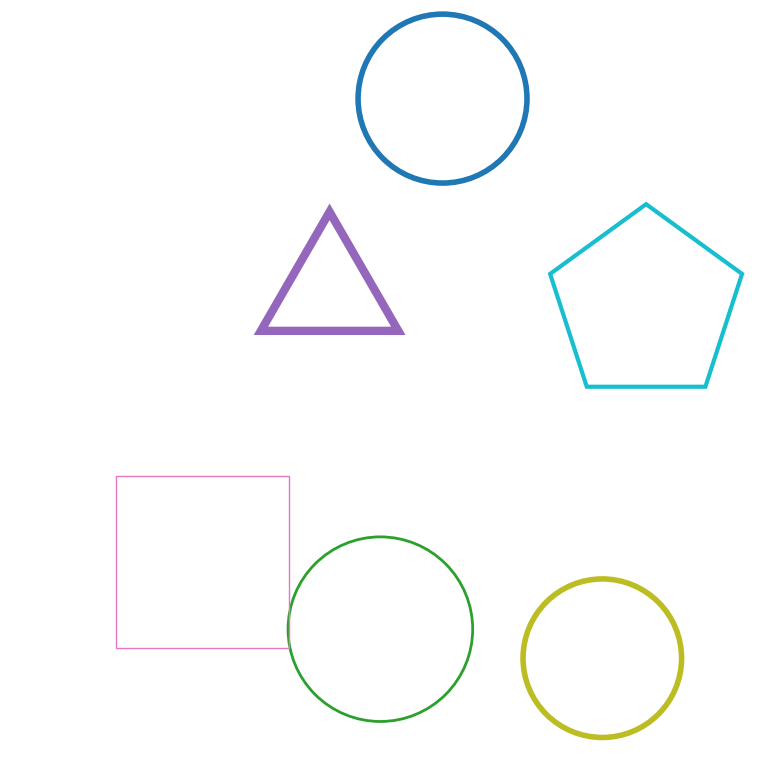[{"shape": "circle", "thickness": 2, "radius": 0.55, "center": [0.575, 0.872]}, {"shape": "circle", "thickness": 1, "radius": 0.6, "center": [0.494, 0.183]}, {"shape": "triangle", "thickness": 3, "radius": 0.52, "center": [0.428, 0.622]}, {"shape": "square", "thickness": 0.5, "radius": 0.56, "center": [0.263, 0.27]}, {"shape": "circle", "thickness": 2, "radius": 0.51, "center": [0.782, 0.145]}, {"shape": "pentagon", "thickness": 1.5, "radius": 0.66, "center": [0.839, 0.604]}]